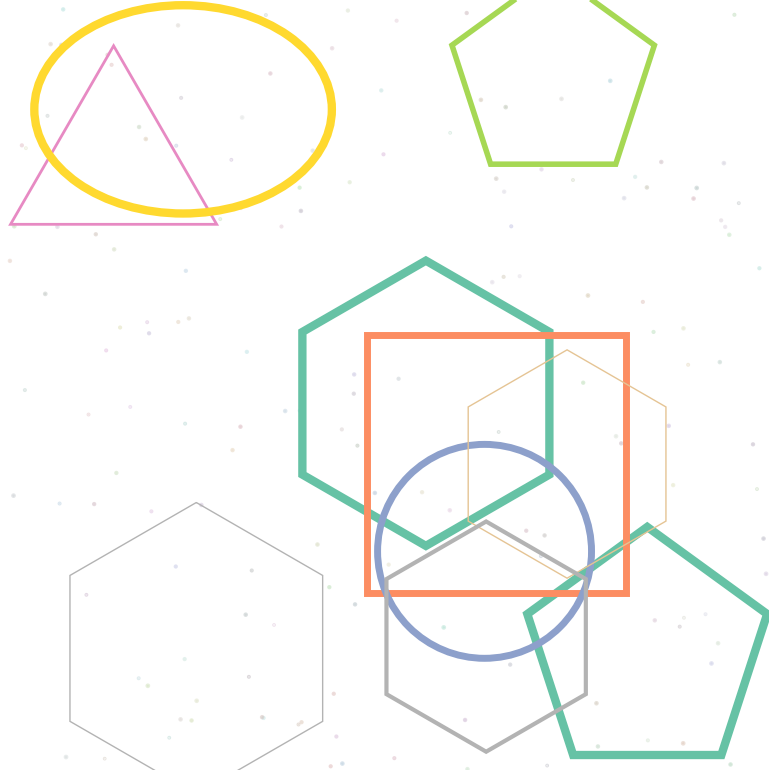[{"shape": "pentagon", "thickness": 3, "radius": 0.82, "center": [0.841, 0.152]}, {"shape": "hexagon", "thickness": 3, "radius": 0.93, "center": [0.553, 0.476]}, {"shape": "square", "thickness": 2.5, "radius": 0.84, "center": [0.645, 0.397]}, {"shape": "circle", "thickness": 2.5, "radius": 0.69, "center": [0.629, 0.284]}, {"shape": "triangle", "thickness": 1, "radius": 0.77, "center": [0.148, 0.786]}, {"shape": "pentagon", "thickness": 2, "radius": 0.69, "center": [0.718, 0.899]}, {"shape": "oval", "thickness": 3, "radius": 0.97, "center": [0.238, 0.858]}, {"shape": "hexagon", "thickness": 0.5, "radius": 0.74, "center": [0.736, 0.397]}, {"shape": "hexagon", "thickness": 0.5, "radius": 0.95, "center": [0.255, 0.158]}, {"shape": "hexagon", "thickness": 1.5, "radius": 0.75, "center": [0.631, 0.173]}]